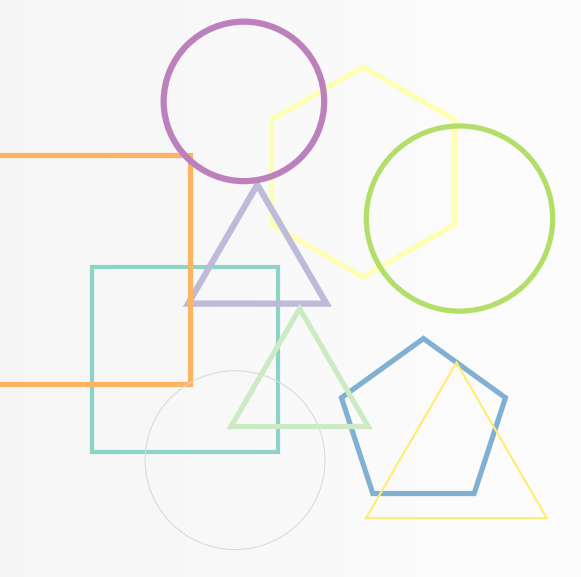[{"shape": "square", "thickness": 2, "radius": 0.8, "center": [0.319, 0.376]}, {"shape": "hexagon", "thickness": 2.5, "radius": 0.91, "center": [0.625, 0.701]}, {"shape": "triangle", "thickness": 3, "radius": 0.69, "center": [0.443, 0.542]}, {"shape": "pentagon", "thickness": 2.5, "radius": 0.74, "center": [0.729, 0.265]}, {"shape": "square", "thickness": 2.5, "radius": 0.99, "center": [0.129, 0.532]}, {"shape": "circle", "thickness": 2.5, "radius": 0.8, "center": [0.791, 0.621]}, {"shape": "circle", "thickness": 0.5, "radius": 0.77, "center": [0.404, 0.202]}, {"shape": "circle", "thickness": 3, "radius": 0.69, "center": [0.42, 0.824]}, {"shape": "triangle", "thickness": 2.5, "radius": 0.68, "center": [0.515, 0.329]}, {"shape": "triangle", "thickness": 1, "radius": 0.9, "center": [0.785, 0.192]}]